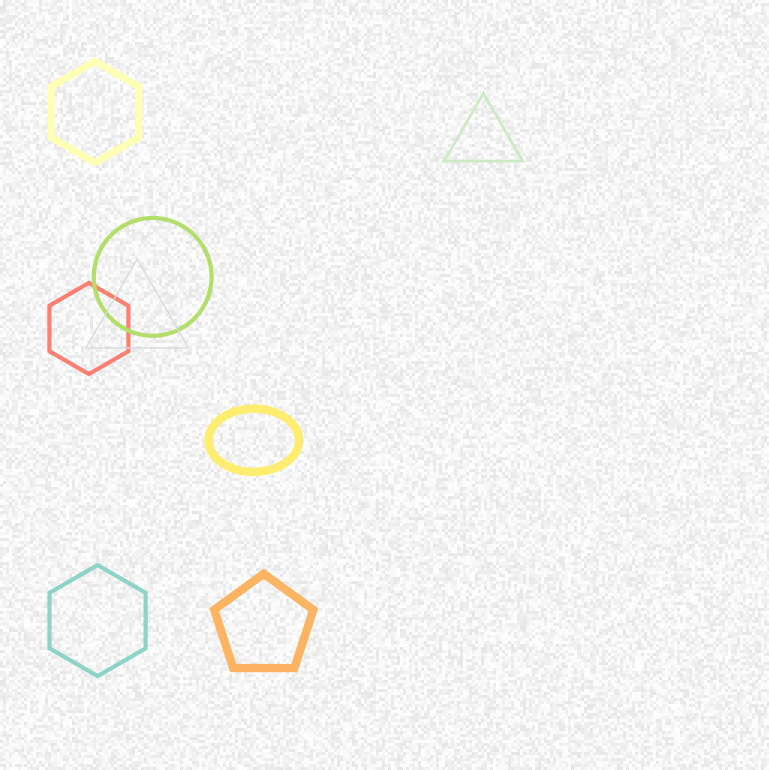[{"shape": "hexagon", "thickness": 1.5, "radius": 0.36, "center": [0.127, 0.194]}, {"shape": "hexagon", "thickness": 2.5, "radius": 0.33, "center": [0.123, 0.855]}, {"shape": "hexagon", "thickness": 1.5, "radius": 0.3, "center": [0.115, 0.573]}, {"shape": "pentagon", "thickness": 3, "radius": 0.34, "center": [0.343, 0.187]}, {"shape": "circle", "thickness": 1.5, "radius": 0.38, "center": [0.198, 0.64]}, {"shape": "triangle", "thickness": 0.5, "radius": 0.38, "center": [0.178, 0.587]}, {"shape": "triangle", "thickness": 1, "radius": 0.29, "center": [0.628, 0.82]}, {"shape": "oval", "thickness": 3, "radius": 0.29, "center": [0.33, 0.428]}]